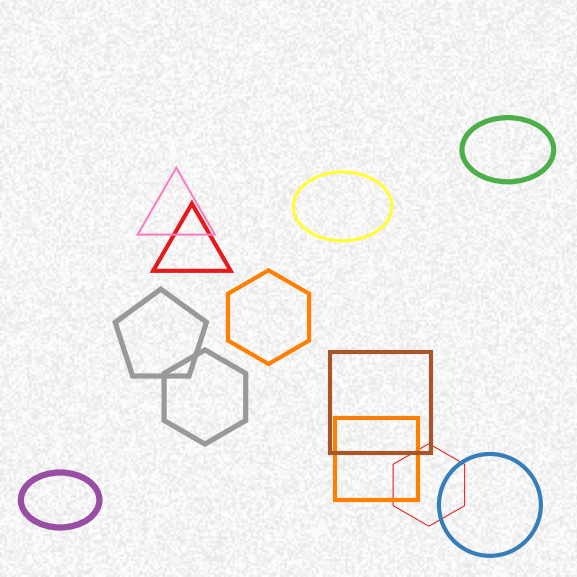[{"shape": "triangle", "thickness": 2, "radius": 0.39, "center": [0.332, 0.569]}, {"shape": "hexagon", "thickness": 0.5, "radius": 0.36, "center": [0.743, 0.159]}, {"shape": "circle", "thickness": 2, "radius": 0.44, "center": [0.848, 0.125]}, {"shape": "oval", "thickness": 2.5, "radius": 0.4, "center": [0.879, 0.74]}, {"shape": "oval", "thickness": 3, "radius": 0.34, "center": [0.104, 0.133]}, {"shape": "hexagon", "thickness": 2, "radius": 0.41, "center": [0.465, 0.45]}, {"shape": "square", "thickness": 2, "radius": 0.36, "center": [0.652, 0.205]}, {"shape": "oval", "thickness": 1.5, "radius": 0.43, "center": [0.593, 0.642]}, {"shape": "square", "thickness": 2, "radius": 0.44, "center": [0.659, 0.302]}, {"shape": "triangle", "thickness": 1, "radius": 0.39, "center": [0.305, 0.631]}, {"shape": "pentagon", "thickness": 2.5, "radius": 0.42, "center": [0.278, 0.415]}, {"shape": "hexagon", "thickness": 2.5, "radius": 0.41, "center": [0.355, 0.312]}]